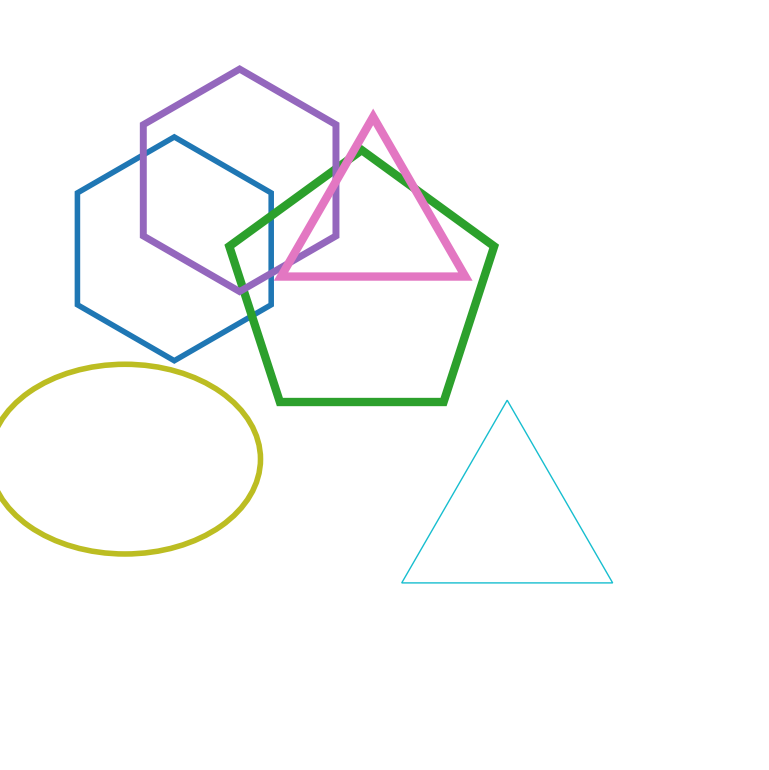[{"shape": "hexagon", "thickness": 2, "radius": 0.73, "center": [0.226, 0.677]}, {"shape": "pentagon", "thickness": 3, "radius": 0.9, "center": [0.47, 0.624]}, {"shape": "hexagon", "thickness": 2.5, "radius": 0.72, "center": [0.311, 0.766]}, {"shape": "triangle", "thickness": 3, "radius": 0.69, "center": [0.485, 0.71]}, {"shape": "oval", "thickness": 2, "radius": 0.88, "center": [0.162, 0.404]}, {"shape": "triangle", "thickness": 0.5, "radius": 0.79, "center": [0.659, 0.322]}]